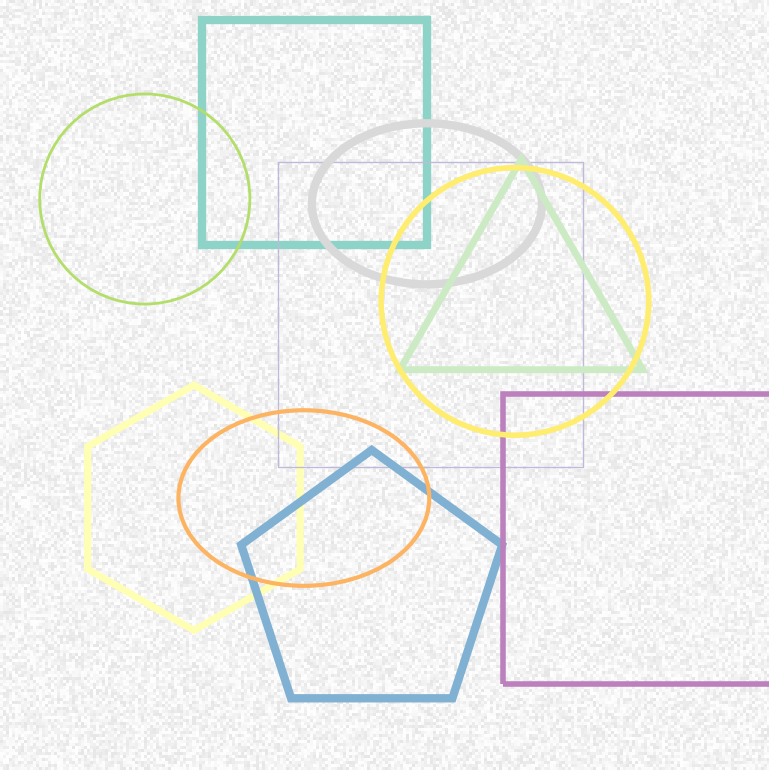[{"shape": "square", "thickness": 3, "radius": 0.73, "center": [0.409, 0.827]}, {"shape": "hexagon", "thickness": 2.5, "radius": 0.8, "center": [0.252, 0.341]}, {"shape": "square", "thickness": 0.5, "radius": 0.99, "center": [0.559, 0.591]}, {"shape": "pentagon", "thickness": 3, "radius": 0.89, "center": [0.483, 0.237]}, {"shape": "oval", "thickness": 1.5, "radius": 0.81, "center": [0.395, 0.353]}, {"shape": "circle", "thickness": 1, "radius": 0.68, "center": [0.188, 0.742]}, {"shape": "oval", "thickness": 3, "radius": 0.75, "center": [0.554, 0.735]}, {"shape": "square", "thickness": 2, "radius": 0.94, "center": [0.842, 0.3]}, {"shape": "triangle", "thickness": 2.5, "radius": 0.91, "center": [0.677, 0.611]}, {"shape": "circle", "thickness": 2, "radius": 0.87, "center": [0.669, 0.609]}]